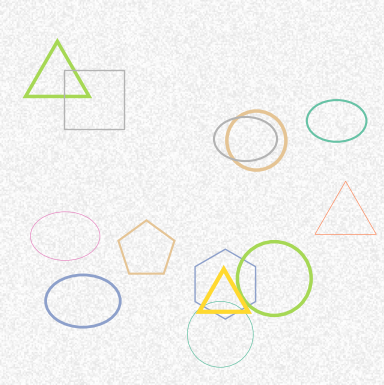[{"shape": "oval", "thickness": 1.5, "radius": 0.39, "center": [0.874, 0.686]}, {"shape": "circle", "thickness": 0.5, "radius": 0.43, "center": [0.572, 0.132]}, {"shape": "triangle", "thickness": 0.5, "radius": 0.46, "center": [0.898, 0.437]}, {"shape": "hexagon", "thickness": 1, "radius": 0.45, "center": [0.585, 0.262]}, {"shape": "oval", "thickness": 2, "radius": 0.48, "center": [0.215, 0.218]}, {"shape": "oval", "thickness": 0.5, "radius": 0.45, "center": [0.169, 0.387]}, {"shape": "triangle", "thickness": 2.5, "radius": 0.48, "center": [0.149, 0.797]}, {"shape": "circle", "thickness": 2.5, "radius": 0.48, "center": [0.712, 0.277]}, {"shape": "triangle", "thickness": 3, "radius": 0.37, "center": [0.581, 0.227]}, {"shape": "circle", "thickness": 2.5, "radius": 0.38, "center": [0.666, 0.635]}, {"shape": "pentagon", "thickness": 1.5, "radius": 0.38, "center": [0.38, 0.351]}, {"shape": "oval", "thickness": 1.5, "radius": 0.41, "center": [0.638, 0.639]}, {"shape": "square", "thickness": 1, "radius": 0.39, "center": [0.244, 0.742]}]